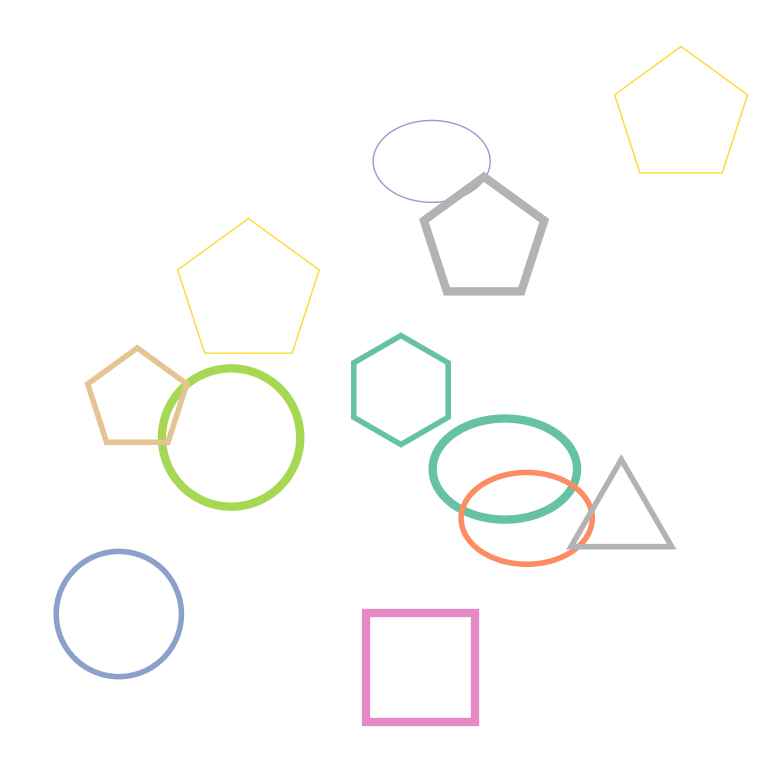[{"shape": "hexagon", "thickness": 2, "radius": 0.35, "center": [0.521, 0.493]}, {"shape": "oval", "thickness": 3, "radius": 0.47, "center": [0.656, 0.391]}, {"shape": "oval", "thickness": 2, "radius": 0.43, "center": [0.684, 0.327]}, {"shape": "circle", "thickness": 2, "radius": 0.41, "center": [0.154, 0.203]}, {"shape": "oval", "thickness": 0.5, "radius": 0.38, "center": [0.561, 0.79]}, {"shape": "square", "thickness": 3, "radius": 0.36, "center": [0.546, 0.133]}, {"shape": "circle", "thickness": 3, "radius": 0.45, "center": [0.3, 0.432]}, {"shape": "pentagon", "thickness": 0.5, "radius": 0.45, "center": [0.885, 0.849]}, {"shape": "pentagon", "thickness": 0.5, "radius": 0.48, "center": [0.323, 0.62]}, {"shape": "pentagon", "thickness": 2, "radius": 0.34, "center": [0.178, 0.48]}, {"shape": "triangle", "thickness": 2, "radius": 0.38, "center": [0.807, 0.328]}, {"shape": "pentagon", "thickness": 3, "radius": 0.41, "center": [0.629, 0.688]}]